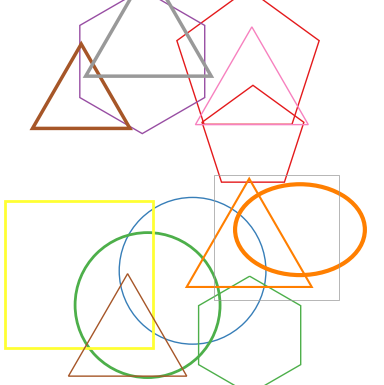[{"shape": "pentagon", "thickness": 1, "radius": 0.7, "center": [0.657, 0.639]}, {"shape": "pentagon", "thickness": 1, "radius": 0.97, "center": [0.644, 0.834]}, {"shape": "circle", "thickness": 1, "radius": 0.95, "center": [0.5, 0.297]}, {"shape": "circle", "thickness": 2, "radius": 0.94, "center": [0.383, 0.208]}, {"shape": "hexagon", "thickness": 1, "radius": 0.77, "center": [0.648, 0.129]}, {"shape": "hexagon", "thickness": 1, "radius": 0.94, "center": [0.37, 0.84]}, {"shape": "triangle", "thickness": 1.5, "radius": 0.94, "center": [0.647, 0.348]}, {"shape": "oval", "thickness": 3, "radius": 0.84, "center": [0.779, 0.403]}, {"shape": "square", "thickness": 2, "radius": 0.96, "center": [0.205, 0.287]}, {"shape": "triangle", "thickness": 2.5, "radius": 0.73, "center": [0.211, 0.739]}, {"shape": "triangle", "thickness": 1, "radius": 0.89, "center": [0.331, 0.112]}, {"shape": "triangle", "thickness": 1, "radius": 0.85, "center": [0.654, 0.761]}, {"shape": "square", "thickness": 0.5, "radius": 0.81, "center": [0.717, 0.382]}, {"shape": "triangle", "thickness": 2.5, "radius": 0.94, "center": [0.386, 0.896]}]